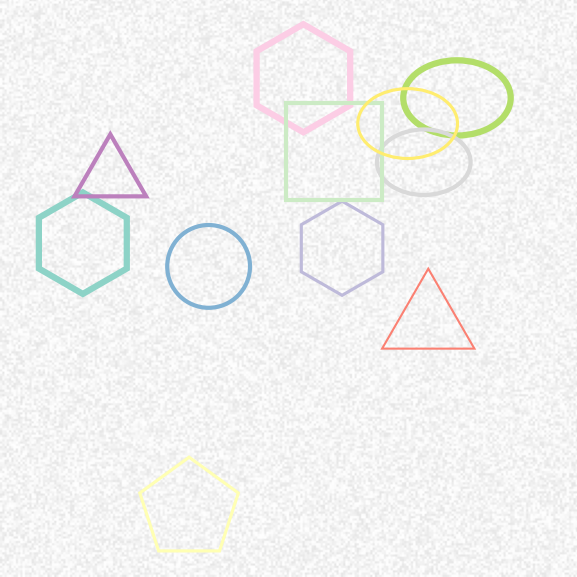[{"shape": "hexagon", "thickness": 3, "radius": 0.44, "center": [0.143, 0.578]}, {"shape": "pentagon", "thickness": 1.5, "radius": 0.45, "center": [0.327, 0.118]}, {"shape": "hexagon", "thickness": 1.5, "radius": 0.41, "center": [0.592, 0.569]}, {"shape": "triangle", "thickness": 1, "radius": 0.46, "center": [0.742, 0.442]}, {"shape": "circle", "thickness": 2, "radius": 0.36, "center": [0.361, 0.538]}, {"shape": "oval", "thickness": 3, "radius": 0.47, "center": [0.791, 0.83]}, {"shape": "hexagon", "thickness": 3, "radius": 0.47, "center": [0.525, 0.864]}, {"shape": "oval", "thickness": 2, "radius": 0.41, "center": [0.734, 0.718]}, {"shape": "triangle", "thickness": 2, "radius": 0.36, "center": [0.191, 0.695]}, {"shape": "square", "thickness": 2, "radius": 0.42, "center": [0.578, 0.737]}, {"shape": "oval", "thickness": 1.5, "radius": 0.43, "center": [0.706, 0.785]}]